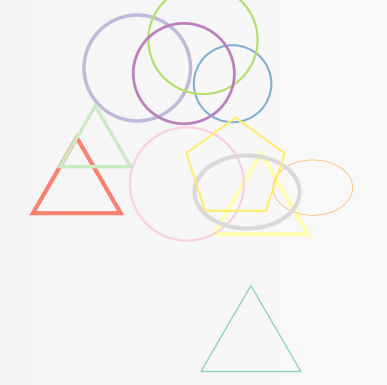[{"shape": "triangle", "thickness": 1, "radius": 0.74, "center": [0.647, 0.109]}, {"shape": "triangle", "thickness": 3, "radius": 0.7, "center": [0.673, 0.462]}, {"shape": "circle", "thickness": 2.5, "radius": 0.69, "center": [0.354, 0.823]}, {"shape": "triangle", "thickness": 3, "radius": 0.65, "center": [0.198, 0.512]}, {"shape": "circle", "thickness": 1.5, "radius": 0.5, "center": [0.6, 0.783]}, {"shape": "oval", "thickness": 0.5, "radius": 0.51, "center": [0.807, 0.513]}, {"shape": "circle", "thickness": 1.5, "radius": 0.7, "center": [0.524, 0.897]}, {"shape": "circle", "thickness": 1.5, "radius": 0.73, "center": [0.482, 0.522]}, {"shape": "oval", "thickness": 3, "radius": 0.68, "center": [0.638, 0.501]}, {"shape": "circle", "thickness": 2, "radius": 0.65, "center": [0.474, 0.809]}, {"shape": "triangle", "thickness": 2.5, "radius": 0.52, "center": [0.246, 0.62]}, {"shape": "pentagon", "thickness": 1.5, "radius": 0.67, "center": [0.608, 0.561]}]